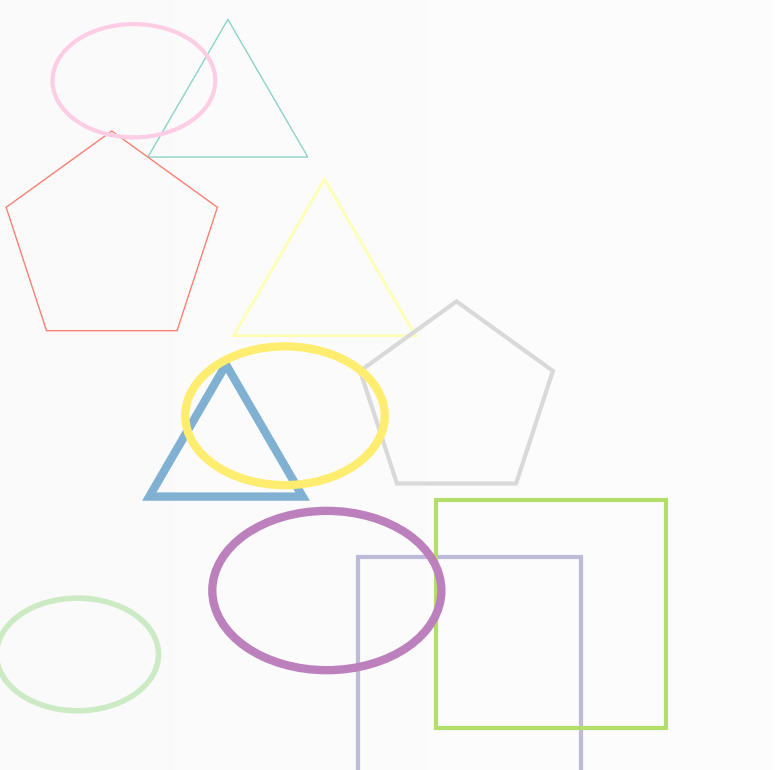[{"shape": "triangle", "thickness": 0.5, "radius": 0.6, "center": [0.294, 0.856]}, {"shape": "triangle", "thickness": 1, "radius": 0.68, "center": [0.419, 0.632]}, {"shape": "square", "thickness": 1.5, "radius": 0.72, "center": [0.606, 0.132]}, {"shape": "pentagon", "thickness": 0.5, "radius": 0.72, "center": [0.144, 0.686]}, {"shape": "triangle", "thickness": 3, "radius": 0.57, "center": [0.292, 0.412]}, {"shape": "square", "thickness": 1.5, "radius": 0.74, "center": [0.711, 0.203]}, {"shape": "oval", "thickness": 1.5, "radius": 0.53, "center": [0.173, 0.895]}, {"shape": "pentagon", "thickness": 1.5, "radius": 0.65, "center": [0.589, 0.478]}, {"shape": "oval", "thickness": 3, "radius": 0.74, "center": [0.422, 0.233]}, {"shape": "oval", "thickness": 2, "radius": 0.52, "center": [0.1, 0.15]}, {"shape": "oval", "thickness": 3, "radius": 0.64, "center": [0.368, 0.46]}]